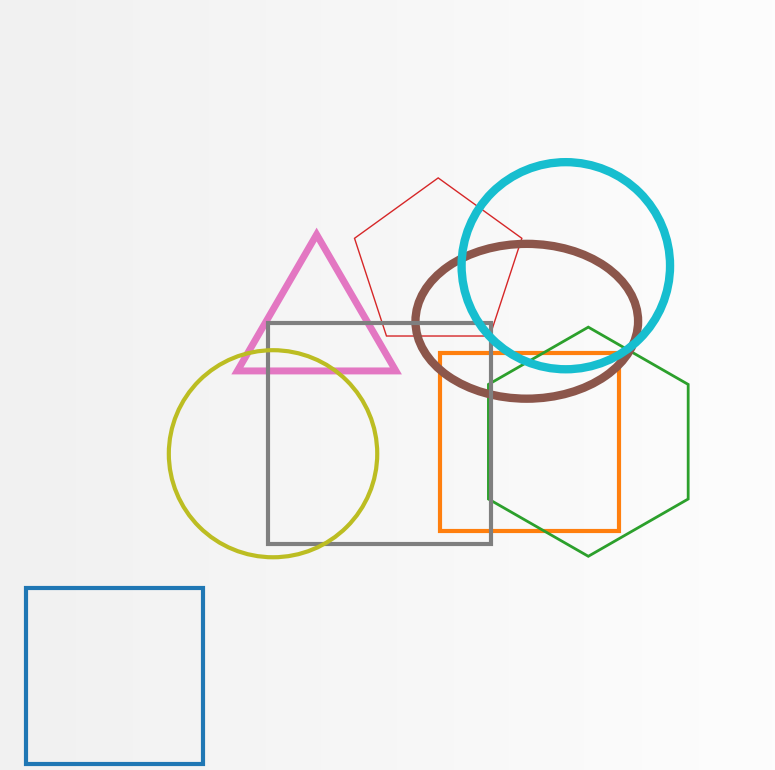[{"shape": "square", "thickness": 1.5, "radius": 0.57, "center": [0.148, 0.122]}, {"shape": "square", "thickness": 1.5, "radius": 0.58, "center": [0.683, 0.426]}, {"shape": "hexagon", "thickness": 1, "radius": 0.74, "center": [0.759, 0.426]}, {"shape": "pentagon", "thickness": 0.5, "radius": 0.57, "center": [0.565, 0.655]}, {"shape": "oval", "thickness": 3, "radius": 0.72, "center": [0.68, 0.583]}, {"shape": "triangle", "thickness": 2.5, "radius": 0.59, "center": [0.409, 0.577]}, {"shape": "square", "thickness": 1.5, "radius": 0.72, "center": [0.49, 0.437]}, {"shape": "circle", "thickness": 1.5, "radius": 0.67, "center": [0.352, 0.411]}, {"shape": "circle", "thickness": 3, "radius": 0.67, "center": [0.73, 0.655]}]